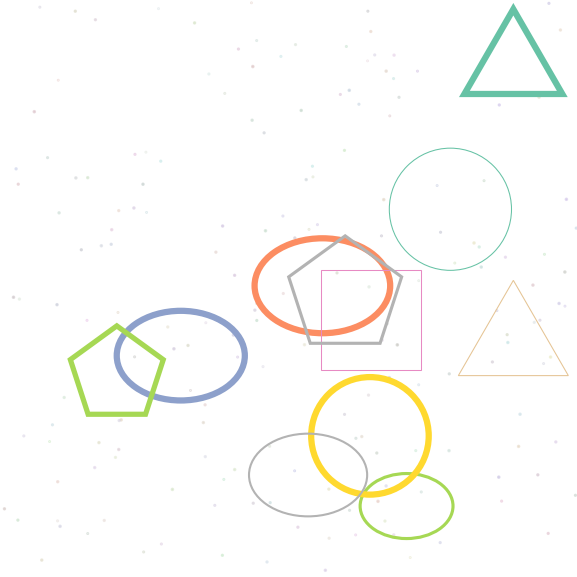[{"shape": "triangle", "thickness": 3, "radius": 0.49, "center": [0.889, 0.885]}, {"shape": "circle", "thickness": 0.5, "radius": 0.53, "center": [0.78, 0.637]}, {"shape": "oval", "thickness": 3, "radius": 0.59, "center": [0.558, 0.504]}, {"shape": "oval", "thickness": 3, "radius": 0.55, "center": [0.313, 0.383]}, {"shape": "square", "thickness": 0.5, "radius": 0.43, "center": [0.642, 0.445]}, {"shape": "oval", "thickness": 1.5, "radius": 0.4, "center": [0.704, 0.123]}, {"shape": "pentagon", "thickness": 2.5, "radius": 0.42, "center": [0.202, 0.35]}, {"shape": "circle", "thickness": 3, "radius": 0.51, "center": [0.641, 0.244]}, {"shape": "triangle", "thickness": 0.5, "radius": 0.55, "center": [0.889, 0.404]}, {"shape": "pentagon", "thickness": 1.5, "radius": 0.51, "center": [0.598, 0.488]}, {"shape": "oval", "thickness": 1, "radius": 0.51, "center": [0.533, 0.177]}]